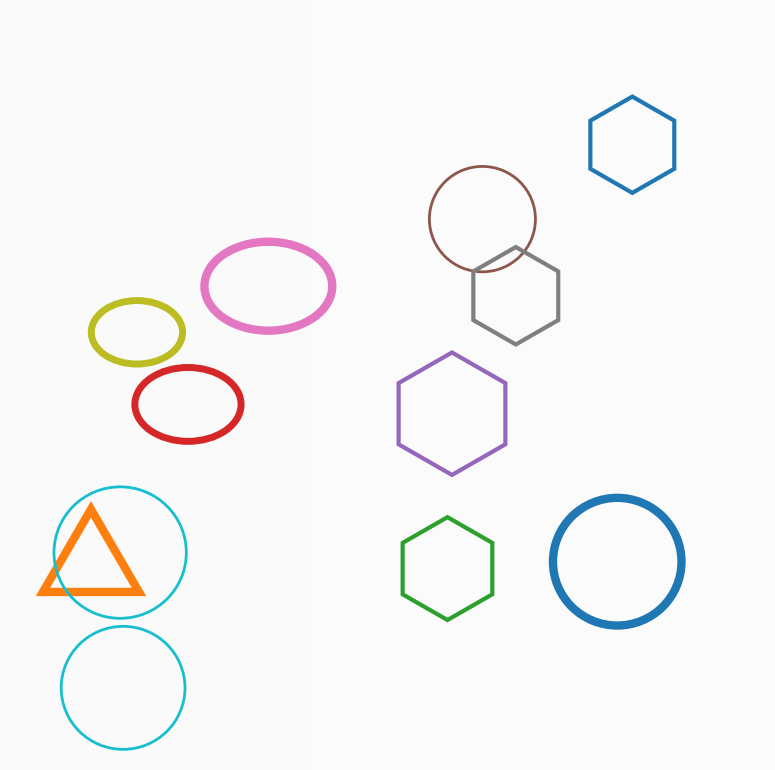[{"shape": "circle", "thickness": 3, "radius": 0.41, "center": [0.796, 0.271]}, {"shape": "hexagon", "thickness": 1.5, "radius": 0.31, "center": [0.816, 0.812]}, {"shape": "triangle", "thickness": 3, "radius": 0.36, "center": [0.117, 0.267]}, {"shape": "hexagon", "thickness": 1.5, "radius": 0.33, "center": [0.577, 0.262]}, {"shape": "oval", "thickness": 2.5, "radius": 0.34, "center": [0.243, 0.475]}, {"shape": "hexagon", "thickness": 1.5, "radius": 0.4, "center": [0.583, 0.463]}, {"shape": "circle", "thickness": 1, "radius": 0.34, "center": [0.622, 0.715]}, {"shape": "oval", "thickness": 3, "radius": 0.41, "center": [0.346, 0.628]}, {"shape": "hexagon", "thickness": 1.5, "radius": 0.32, "center": [0.666, 0.616]}, {"shape": "oval", "thickness": 2.5, "radius": 0.29, "center": [0.177, 0.568]}, {"shape": "circle", "thickness": 1, "radius": 0.43, "center": [0.155, 0.282]}, {"shape": "circle", "thickness": 1, "radius": 0.4, "center": [0.159, 0.107]}]